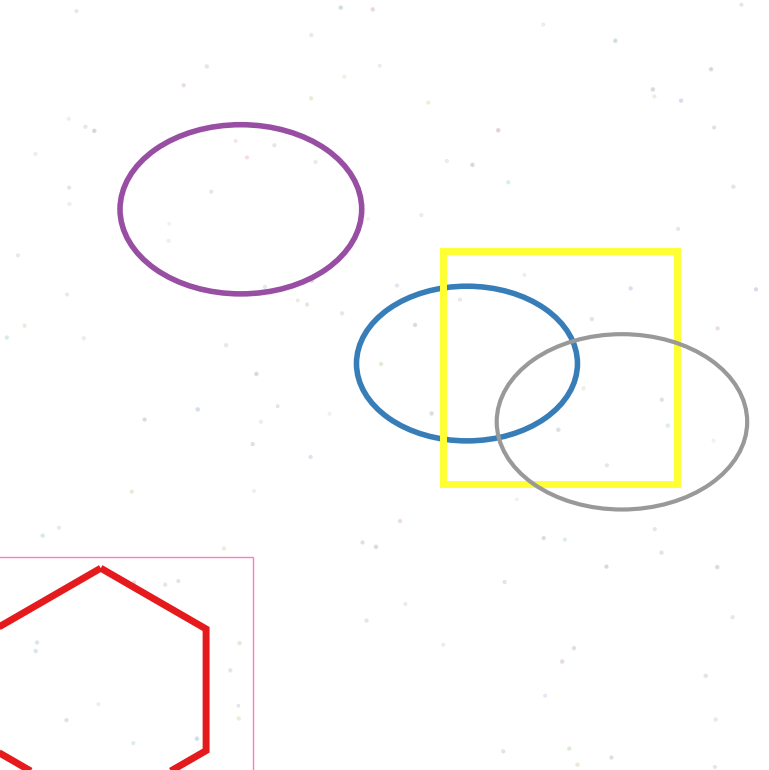[{"shape": "hexagon", "thickness": 2.5, "radius": 0.79, "center": [0.131, 0.104]}, {"shape": "oval", "thickness": 2, "radius": 0.72, "center": [0.606, 0.528]}, {"shape": "oval", "thickness": 2, "radius": 0.78, "center": [0.313, 0.728]}, {"shape": "square", "thickness": 2.5, "radius": 0.76, "center": [0.727, 0.523]}, {"shape": "square", "thickness": 0.5, "radius": 0.86, "center": [0.156, 0.105]}, {"shape": "oval", "thickness": 1.5, "radius": 0.81, "center": [0.808, 0.452]}]